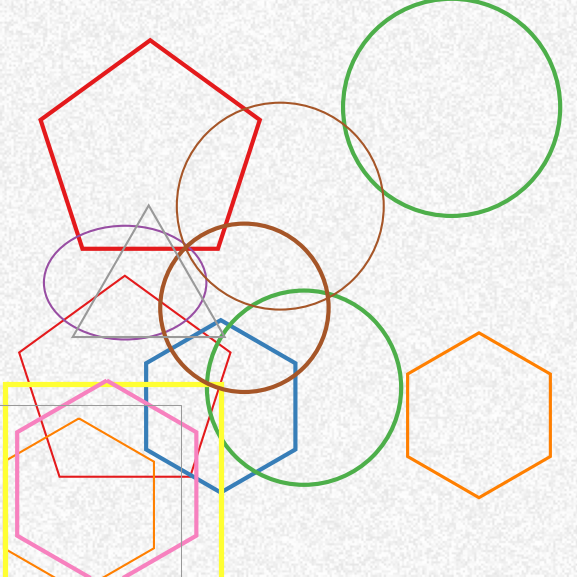[{"shape": "pentagon", "thickness": 2, "radius": 1.0, "center": [0.26, 0.73]}, {"shape": "pentagon", "thickness": 1, "radius": 0.96, "center": [0.216, 0.329]}, {"shape": "hexagon", "thickness": 2, "radius": 0.75, "center": [0.382, 0.295]}, {"shape": "circle", "thickness": 2, "radius": 0.94, "center": [0.782, 0.813]}, {"shape": "circle", "thickness": 2, "radius": 0.84, "center": [0.526, 0.328]}, {"shape": "oval", "thickness": 1, "radius": 0.7, "center": [0.217, 0.51]}, {"shape": "hexagon", "thickness": 1.5, "radius": 0.71, "center": [0.829, 0.28]}, {"shape": "hexagon", "thickness": 1, "radius": 0.75, "center": [0.137, 0.125]}, {"shape": "square", "thickness": 2.5, "radius": 0.93, "center": [0.196, 0.148]}, {"shape": "circle", "thickness": 1, "radius": 0.9, "center": [0.485, 0.642]}, {"shape": "circle", "thickness": 2, "radius": 0.73, "center": [0.423, 0.466]}, {"shape": "hexagon", "thickness": 2, "radius": 0.9, "center": [0.185, 0.161]}, {"shape": "triangle", "thickness": 1, "radius": 0.76, "center": [0.257, 0.492]}, {"shape": "square", "thickness": 0.5, "radius": 0.91, "center": [0.131, 0.116]}]